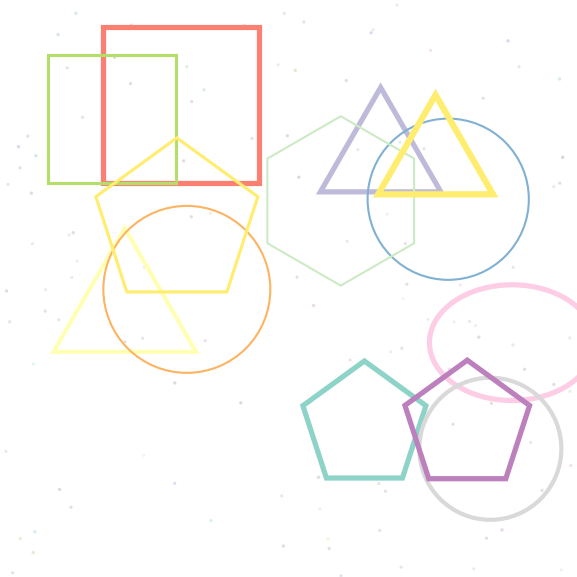[{"shape": "pentagon", "thickness": 2.5, "radius": 0.56, "center": [0.631, 0.262]}, {"shape": "triangle", "thickness": 2, "radius": 0.71, "center": [0.216, 0.461]}, {"shape": "triangle", "thickness": 2.5, "radius": 0.6, "center": [0.659, 0.727]}, {"shape": "square", "thickness": 2.5, "radius": 0.67, "center": [0.313, 0.818]}, {"shape": "circle", "thickness": 1, "radius": 0.7, "center": [0.776, 0.654]}, {"shape": "circle", "thickness": 1, "radius": 0.72, "center": [0.324, 0.498]}, {"shape": "square", "thickness": 1.5, "radius": 0.55, "center": [0.195, 0.793]}, {"shape": "oval", "thickness": 2.5, "radius": 0.72, "center": [0.887, 0.406]}, {"shape": "circle", "thickness": 2, "radius": 0.62, "center": [0.849, 0.222]}, {"shape": "pentagon", "thickness": 2.5, "radius": 0.57, "center": [0.809, 0.262]}, {"shape": "hexagon", "thickness": 1, "radius": 0.73, "center": [0.59, 0.651]}, {"shape": "triangle", "thickness": 3, "radius": 0.57, "center": [0.754, 0.72]}, {"shape": "pentagon", "thickness": 1.5, "radius": 0.74, "center": [0.306, 0.613]}]